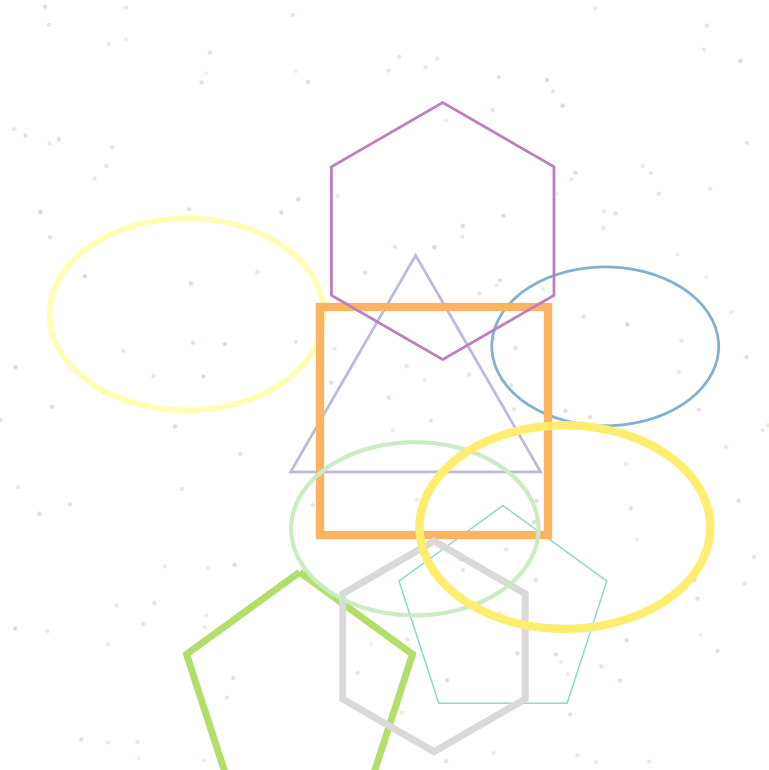[{"shape": "pentagon", "thickness": 0.5, "radius": 0.71, "center": [0.653, 0.202]}, {"shape": "oval", "thickness": 2, "radius": 0.89, "center": [0.242, 0.592]}, {"shape": "triangle", "thickness": 1, "radius": 0.94, "center": [0.54, 0.481]}, {"shape": "oval", "thickness": 1, "radius": 0.74, "center": [0.786, 0.55]}, {"shape": "square", "thickness": 3, "radius": 0.74, "center": [0.563, 0.453]}, {"shape": "pentagon", "thickness": 2.5, "radius": 0.77, "center": [0.389, 0.103]}, {"shape": "hexagon", "thickness": 2.5, "radius": 0.68, "center": [0.564, 0.161]}, {"shape": "hexagon", "thickness": 1, "radius": 0.83, "center": [0.575, 0.7]}, {"shape": "oval", "thickness": 1.5, "radius": 0.8, "center": [0.539, 0.313]}, {"shape": "oval", "thickness": 3, "radius": 0.94, "center": [0.734, 0.315]}]